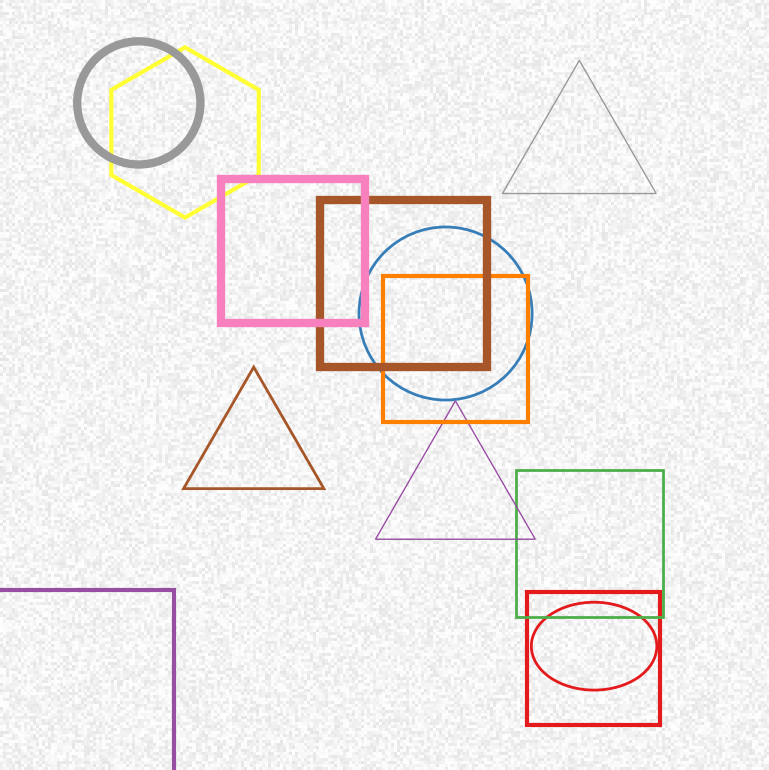[{"shape": "square", "thickness": 1.5, "radius": 0.43, "center": [0.77, 0.145]}, {"shape": "oval", "thickness": 1, "radius": 0.41, "center": [0.772, 0.161]}, {"shape": "circle", "thickness": 1, "radius": 0.56, "center": [0.579, 0.593]}, {"shape": "square", "thickness": 1, "radius": 0.48, "center": [0.766, 0.295]}, {"shape": "triangle", "thickness": 0.5, "radius": 0.6, "center": [0.591, 0.36]}, {"shape": "square", "thickness": 1.5, "radius": 0.6, "center": [0.107, 0.114]}, {"shape": "square", "thickness": 1.5, "radius": 0.47, "center": [0.592, 0.547]}, {"shape": "hexagon", "thickness": 1.5, "radius": 0.55, "center": [0.24, 0.828]}, {"shape": "triangle", "thickness": 1, "radius": 0.53, "center": [0.33, 0.418]}, {"shape": "square", "thickness": 3, "radius": 0.54, "center": [0.524, 0.632]}, {"shape": "square", "thickness": 3, "radius": 0.47, "center": [0.38, 0.674]}, {"shape": "circle", "thickness": 3, "radius": 0.4, "center": [0.18, 0.866]}, {"shape": "triangle", "thickness": 0.5, "radius": 0.58, "center": [0.752, 0.806]}]